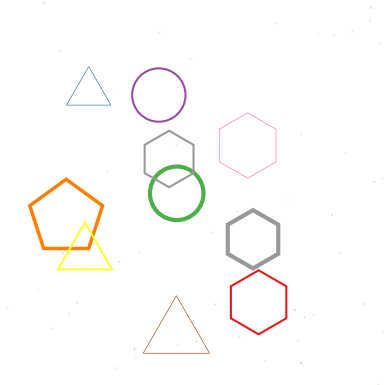[{"shape": "hexagon", "thickness": 1.5, "radius": 0.42, "center": [0.672, 0.215]}, {"shape": "triangle", "thickness": 0.5, "radius": 0.33, "center": [0.23, 0.76]}, {"shape": "circle", "thickness": 3, "radius": 0.35, "center": [0.459, 0.498]}, {"shape": "circle", "thickness": 1.5, "radius": 0.35, "center": [0.413, 0.753]}, {"shape": "pentagon", "thickness": 2.5, "radius": 0.5, "center": [0.172, 0.435]}, {"shape": "triangle", "thickness": 1.5, "radius": 0.41, "center": [0.221, 0.341]}, {"shape": "triangle", "thickness": 0.5, "radius": 0.5, "center": [0.458, 0.132]}, {"shape": "hexagon", "thickness": 0.5, "radius": 0.42, "center": [0.643, 0.622]}, {"shape": "hexagon", "thickness": 3, "radius": 0.38, "center": [0.657, 0.379]}, {"shape": "hexagon", "thickness": 1.5, "radius": 0.37, "center": [0.439, 0.587]}]